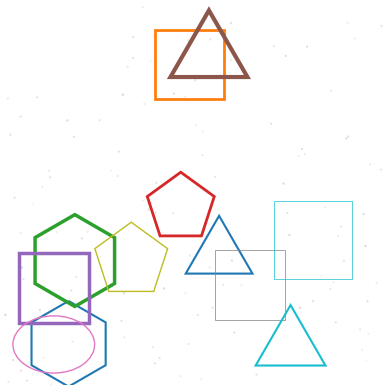[{"shape": "triangle", "thickness": 1.5, "radius": 0.5, "center": [0.569, 0.339]}, {"shape": "hexagon", "thickness": 1.5, "radius": 0.56, "center": [0.178, 0.107]}, {"shape": "square", "thickness": 2, "radius": 0.45, "center": [0.493, 0.832]}, {"shape": "hexagon", "thickness": 2.5, "radius": 0.6, "center": [0.194, 0.323]}, {"shape": "pentagon", "thickness": 2, "radius": 0.46, "center": [0.47, 0.461]}, {"shape": "square", "thickness": 2.5, "radius": 0.45, "center": [0.14, 0.253]}, {"shape": "triangle", "thickness": 3, "radius": 0.58, "center": [0.543, 0.858]}, {"shape": "oval", "thickness": 1, "radius": 0.53, "center": [0.14, 0.105]}, {"shape": "square", "thickness": 0.5, "radius": 0.45, "center": [0.649, 0.259]}, {"shape": "pentagon", "thickness": 1, "radius": 0.5, "center": [0.341, 0.323]}, {"shape": "triangle", "thickness": 1.5, "radius": 0.52, "center": [0.755, 0.103]}, {"shape": "square", "thickness": 0.5, "radius": 0.51, "center": [0.813, 0.376]}]